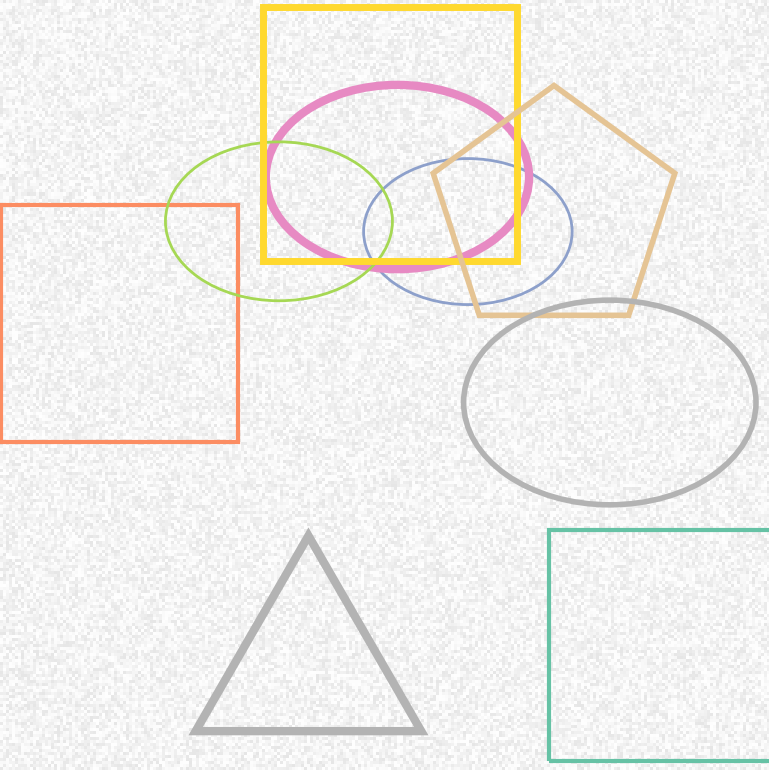[{"shape": "square", "thickness": 1.5, "radius": 0.75, "center": [0.864, 0.162]}, {"shape": "square", "thickness": 1.5, "radius": 0.77, "center": [0.155, 0.58]}, {"shape": "oval", "thickness": 1, "radius": 0.68, "center": [0.608, 0.699]}, {"shape": "oval", "thickness": 3, "radius": 0.85, "center": [0.516, 0.77]}, {"shape": "oval", "thickness": 1, "radius": 0.74, "center": [0.362, 0.713]}, {"shape": "square", "thickness": 2.5, "radius": 0.82, "center": [0.506, 0.826]}, {"shape": "pentagon", "thickness": 2, "radius": 0.82, "center": [0.719, 0.724]}, {"shape": "oval", "thickness": 2, "radius": 0.95, "center": [0.792, 0.477]}, {"shape": "triangle", "thickness": 3, "radius": 0.85, "center": [0.401, 0.135]}]